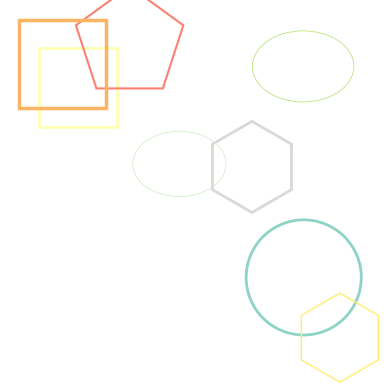[{"shape": "circle", "thickness": 2, "radius": 0.75, "center": [0.789, 0.279]}, {"shape": "square", "thickness": 2, "radius": 0.51, "center": [0.203, 0.773]}, {"shape": "pentagon", "thickness": 1.5, "radius": 0.73, "center": [0.337, 0.889]}, {"shape": "square", "thickness": 2.5, "radius": 0.57, "center": [0.163, 0.834]}, {"shape": "oval", "thickness": 0.5, "radius": 0.66, "center": [0.787, 0.827]}, {"shape": "hexagon", "thickness": 2, "radius": 0.59, "center": [0.654, 0.566]}, {"shape": "oval", "thickness": 0.5, "radius": 0.61, "center": [0.466, 0.574]}, {"shape": "hexagon", "thickness": 1, "radius": 0.58, "center": [0.883, 0.123]}]